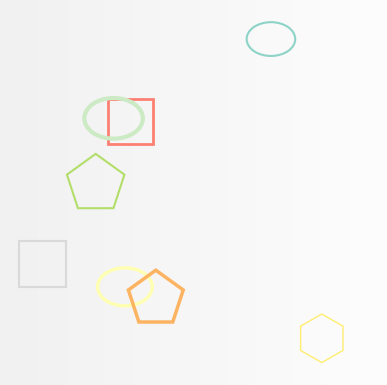[{"shape": "oval", "thickness": 1.5, "radius": 0.31, "center": [0.699, 0.899]}, {"shape": "oval", "thickness": 2.5, "radius": 0.35, "center": [0.322, 0.255]}, {"shape": "square", "thickness": 2, "radius": 0.29, "center": [0.337, 0.685]}, {"shape": "pentagon", "thickness": 2.5, "radius": 0.37, "center": [0.402, 0.224]}, {"shape": "pentagon", "thickness": 1.5, "radius": 0.39, "center": [0.247, 0.522]}, {"shape": "square", "thickness": 1.5, "radius": 0.3, "center": [0.11, 0.315]}, {"shape": "oval", "thickness": 3, "radius": 0.38, "center": [0.293, 0.693]}, {"shape": "hexagon", "thickness": 1, "radius": 0.32, "center": [0.83, 0.121]}]